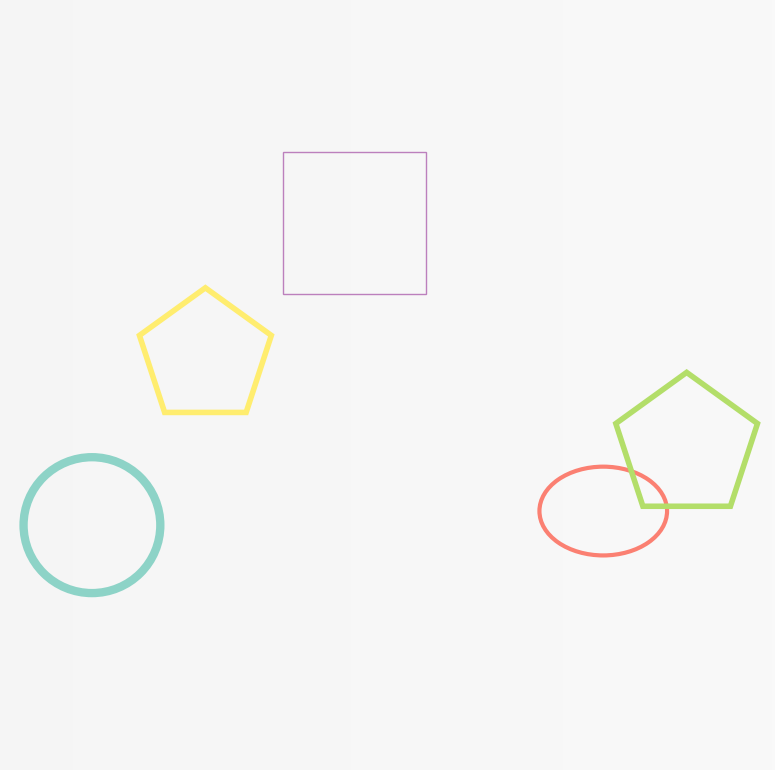[{"shape": "circle", "thickness": 3, "radius": 0.44, "center": [0.119, 0.318]}, {"shape": "oval", "thickness": 1.5, "radius": 0.41, "center": [0.778, 0.336]}, {"shape": "pentagon", "thickness": 2, "radius": 0.48, "center": [0.886, 0.42]}, {"shape": "square", "thickness": 0.5, "radius": 0.46, "center": [0.457, 0.711]}, {"shape": "pentagon", "thickness": 2, "radius": 0.45, "center": [0.265, 0.537]}]